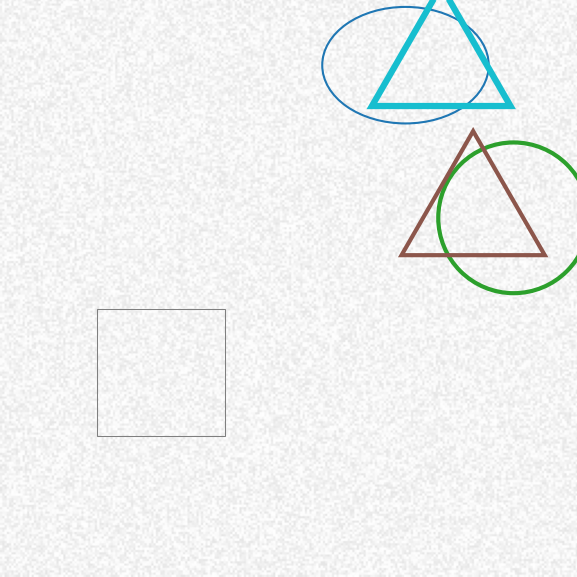[{"shape": "oval", "thickness": 1, "radius": 0.72, "center": [0.702, 0.886]}, {"shape": "circle", "thickness": 2, "radius": 0.65, "center": [0.889, 0.622]}, {"shape": "triangle", "thickness": 2, "radius": 0.72, "center": [0.819, 0.629]}, {"shape": "square", "thickness": 0.5, "radius": 0.55, "center": [0.279, 0.354]}, {"shape": "triangle", "thickness": 3, "radius": 0.69, "center": [0.764, 0.885]}]